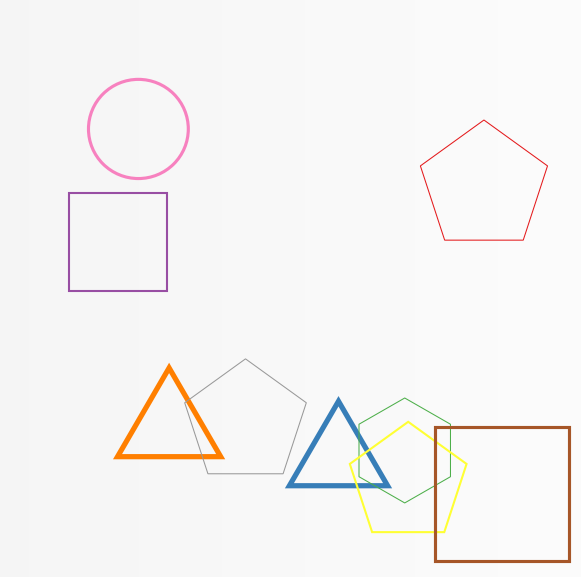[{"shape": "pentagon", "thickness": 0.5, "radius": 0.57, "center": [0.833, 0.676]}, {"shape": "triangle", "thickness": 2.5, "radius": 0.49, "center": [0.582, 0.207]}, {"shape": "hexagon", "thickness": 0.5, "radius": 0.45, "center": [0.696, 0.219]}, {"shape": "square", "thickness": 1, "radius": 0.42, "center": [0.203, 0.579]}, {"shape": "triangle", "thickness": 2.5, "radius": 0.51, "center": [0.291, 0.26]}, {"shape": "pentagon", "thickness": 1, "radius": 0.53, "center": [0.702, 0.163]}, {"shape": "square", "thickness": 1.5, "radius": 0.58, "center": [0.864, 0.144]}, {"shape": "circle", "thickness": 1.5, "radius": 0.43, "center": [0.238, 0.776]}, {"shape": "pentagon", "thickness": 0.5, "radius": 0.55, "center": [0.422, 0.268]}]